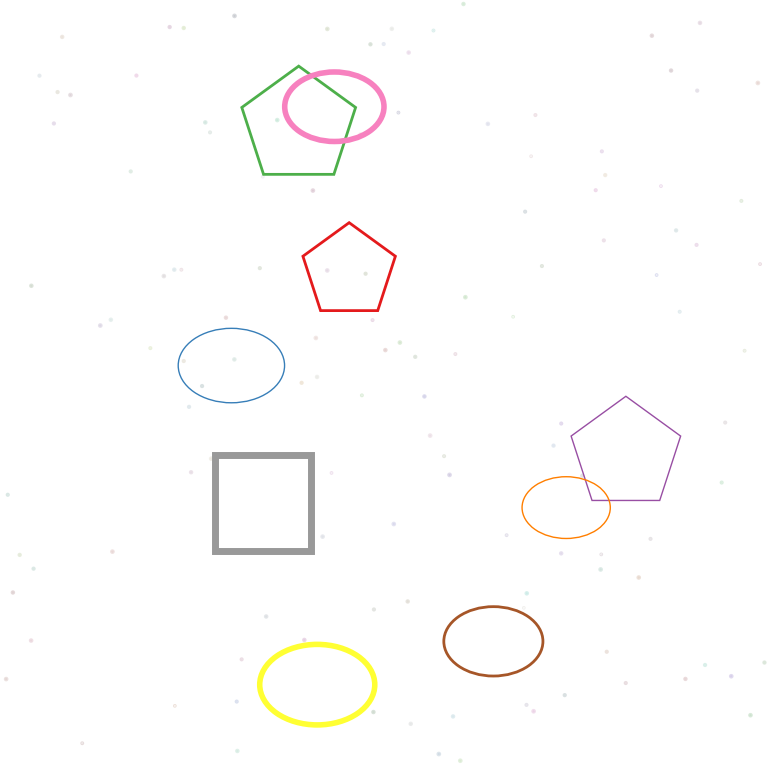[{"shape": "pentagon", "thickness": 1, "radius": 0.32, "center": [0.453, 0.648]}, {"shape": "oval", "thickness": 0.5, "radius": 0.35, "center": [0.301, 0.525]}, {"shape": "pentagon", "thickness": 1, "radius": 0.39, "center": [0.388, 0.836]}, {"shape": "pentagon", "thickness": 0.5, "radius": 0.37, "center": [0.813, 0.411]}, {"shape": "oval", "thickness": 0.5, "radius": 0.29, "center": [0.735, 0.341]}, {"shape": "oval", "thickness": 2, "radius": 0.37, "center": [0.412, 0.111]}, {"shape": "oval", "thickness": 1, "radius": 0.32, "center": [0.641, 0.167]}, {"shape": "oval", "thickness": 2, "radius": 0.32, "center": [0.434, 0.861]}, {"shape": "square", "thickness": 2.5, "radius": 0.31, "center": [0.342, 0.346]}]